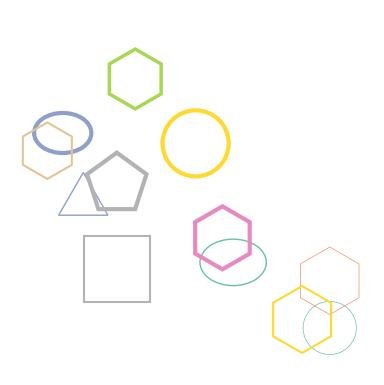[{"shape": "circle", "thickness": 0.5, "radius": 0.35, "center": [0.856, 0.148]}, {"shape": "oval", "thickness": 1, "radius": 0.43, "center": [0.606, 0.319]}, {"shape": "hexagon", "thickness": 0.5, "radius": 0.44, "center": [0.856, 0.271]}, {"shape": "oval", "thickness": 3, "radius": 0.37, "center": [0.163, 0.655]}, {"shape": "triangle", "thickness": 1, "radius": 0.37, "center": [0.216, 0.478]}, {"shape": "hexagon", "thickness": 3, "radius": 0.41, "center": [0.578, 0.382]}, {"shape": "hexagon", "thickness": 2.5, "radius": 0.39, "center": [0.351, 0.795]}, {"shape": "circle", "thickness": 3, "radius": 0.43, "center": [0.508, 0.628]}, {"shape": "hexagon", "thickness": 1.5, "radius": 0.43, "center": [0.785, 0.17]}, {"shape": "hexagon", "thickness": 1.5, "radius": 0.37, "center": [0.123, 0.609]}, {"shape": "square", "thickness": 1.5, "radius": 0.43, "center": [0.303, 0.301]}, {"shape": "pentagon", "thickness": 3, "radius": 0.41, "center": [0.303, 0.522]}]